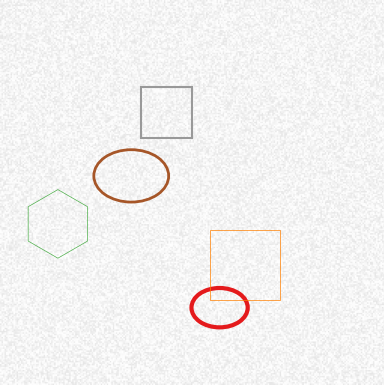[{"shape": "oval", "thickness": 3, "radius": 0.37, "center": [0.57, 0.201]}, {"shape": "hexagon", "thickness": 0.5, "radius": 0.45, "center": [0.15, 0.418]}, {"shape": "square", "thickness": 0.5, "radius": 0.45, "center": [0.637, 0.312]}, {"shape": "oval", "thickness": 2, "radius": 0.49, "center": [0.341, 0.543]}, {"shape": "square", "thickness": 1.5, "radius": 0.33, "center": [0.432, 0.707]}]